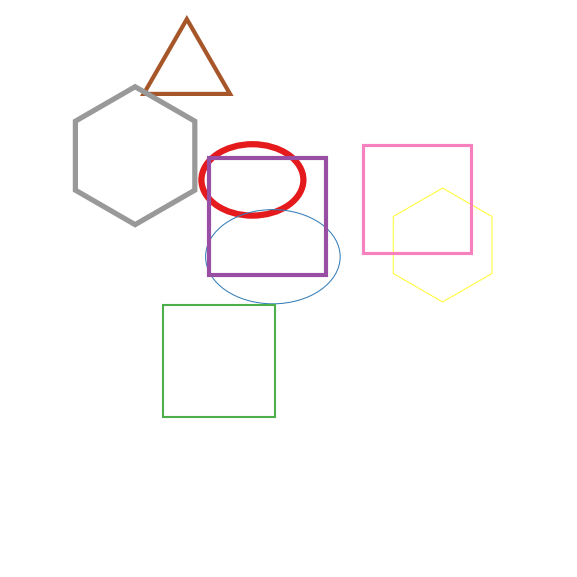[{"shape": "oval", "thickness": 3, "radius": 0.44, "center": [0.437, 0.688]}, {"shape": "oval", "thickness": 0.5, "radius": 0.58, "center": [0.473, 0.555]}, {"shape": "square", "thickness": 1, "radius": 0.49, "center": [0.38, 0.374]}, {"shape": "square", "thickness": 2, "radius": 0.51, "center": [0.462, 0.625]}, {"shape": "hexagon", "thickness": 0.5, "radius": 0.49, "center": [0.766, 0.575]}, {"shape": "triangle", "thickness": 2, "radius": 0.43, "center": [0.324, 0.88]}, {"shape": "square", "thickness": 1.5, "radius": 0.47, "center": [0.722, 0.654]}, {"shape": "hexagon", "thickness": 2.5, "radius": 0.6, "center": [0.234, 0.73]}]